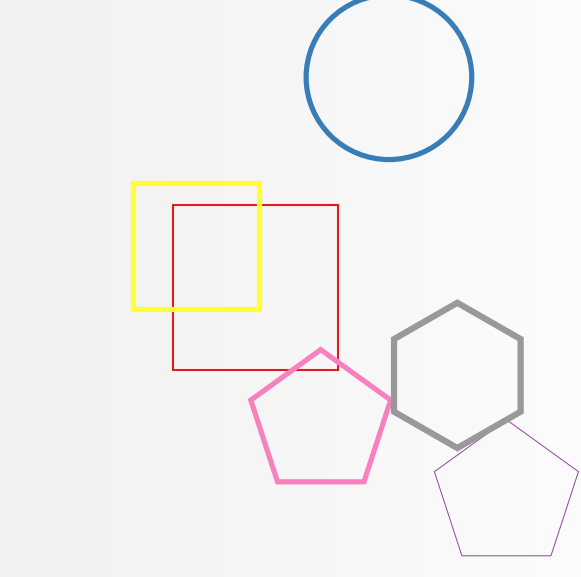[{"shape": "square", "thickness": 1, "radius": 0.71, "center": [0.44, 0.502]}, {"shape": "circle", "thickness": 2.5, "radius": 0.71, "center": [0.669, 0.865]}, {"shape": "pentagon", "thickness": 0.5, "radius": 0.65, "center": [0.871, 0.142]}, {"shape": "square", "thickness": 2.5, "radius": 0.54, "center": [0.337, 0.573]}, {"shape": "pentagon", "thickness": 2.5, "radius": 0.63, "center": [0.552, 0.267]}, {"shape": "hexagon", "thickness": 3, "radius": 0.63, "center": [0.787, 0.349]}]